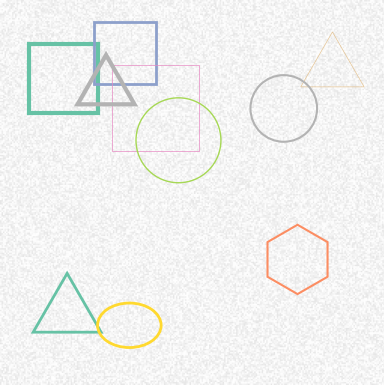[{"shape": "triangle", "thickness": 2, "radius": 0.51, "center": [0.174, 0.188]}, {"shape": "square", "thickness": 3, "radius": 0.45, "center": [0.165, 0.796]}, {"shape": "hexagon", "thickness": 1.5, "radius": 0.45, "center": [0.773, 0.326]}, {"shape": "square", "thickness": 2, "radius": 0.4, "center": [0.324, 0.862]}, {"shape": "square", "thickness": 0.5, "radius": 0.56, "center": [0.404, 0.719]}, {"shape": "circle", "thickness": 1, "radius": 0.55, "center": [0.464, 0.636]}, {"shape": "oval", "thickness": 2, "radius": 0.41, "center": [0.336, 0.155]}, {"shape": "triangle", "thickness": 0.5, "radius": 0.48, "center": [0.863, 0.822]}, {"shape": "triangle", "thickness": 3, "radius": 0.43, "center": [0.275, 0.772]}, {"shape": "circle", "thickness": 1.5, "radius": 0.43, "center": [0.737, 0.718]}]